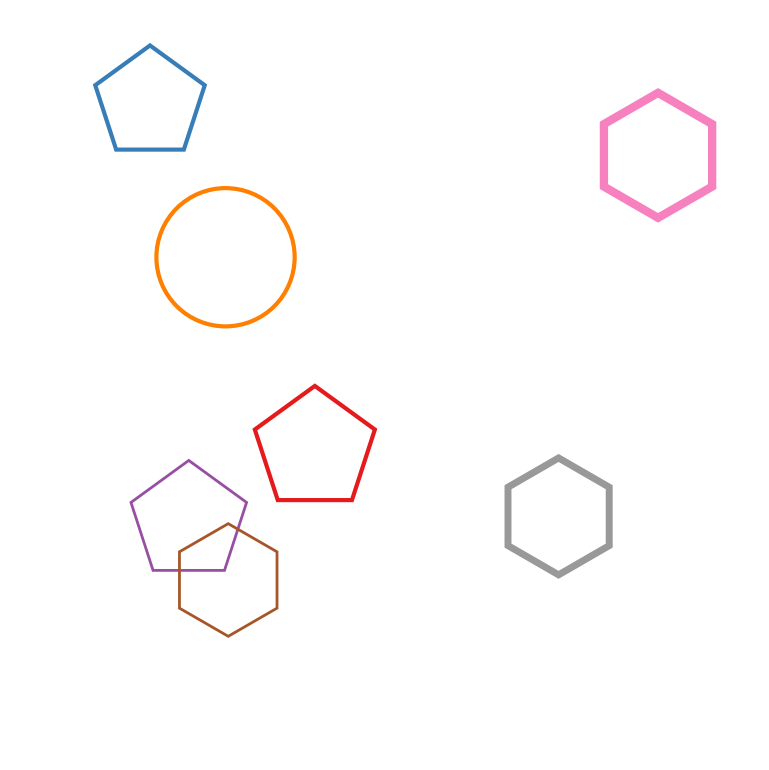[{"shape": "pentagon", "thickness": 1.5, "radius": 0.41, "center": [0.409, 0.417]}, {"shape": "pentagon", "thickness": 1.5, "radius": 0.37, "center": [0.195, 0.866]}, {"shape": "pentagon", "thickness": 1, "radius": 0.39, "center": [0.245, 0.323]}, {"shape": "circle", "thickness": 1.5, "radius": 0.45, "center": [0.293, 0.666]}, {"shape": "hexagon", "thickness": 1, "radius": 0.37, "center": [0.296, 0.247]}, {"shape": "hexagon", "thickness": 3, "radius": 0.41, "center": [0.855, 0.798]}, {"shape": "hexagon", "thickness": 2.5, "radius": 0.38, "center": [0.725, 0.329]}]